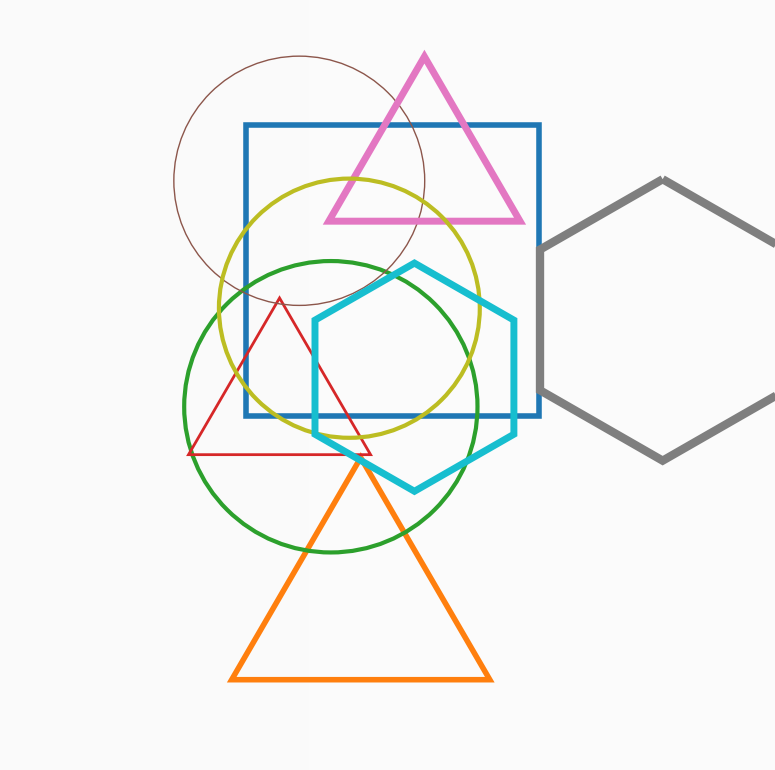[{"shape": "square", "thickness": 2, "radius": 0.94, "center": [0.507, 0.649]}, {"shape": "triangle", "thickness": 2, "radius": 0.96, "center": [0.465, 0.213]}, {"shape": "circle", "thickness": 1.5, "radius": 0.95, "center": [0.427, 0.472]}, {"shape": "triangle", "thickness": 1, "radius": 0.68, "center": [0.361, 0.477]}, {"shape": "circle", "thickness": 0.5, "radius": 0.81, "center": [0.386, 0.765]}, {"shape": "triangle", "thickness": 2.5, "radius": 0.71, "center": [0.548, 0.784]}, {"shape": "hexagon", "thickness": 3, "radius": 0.91, "center": [0.855, 0.585]}, {"shape": "circle", "thickness": 1.5, "radius": 0.84, "center": [0.451, 0.6]}, {"shape": "hexagon", "thickness": 2.5, "radius": 0.74, "center": [0.535, 0.51]}]